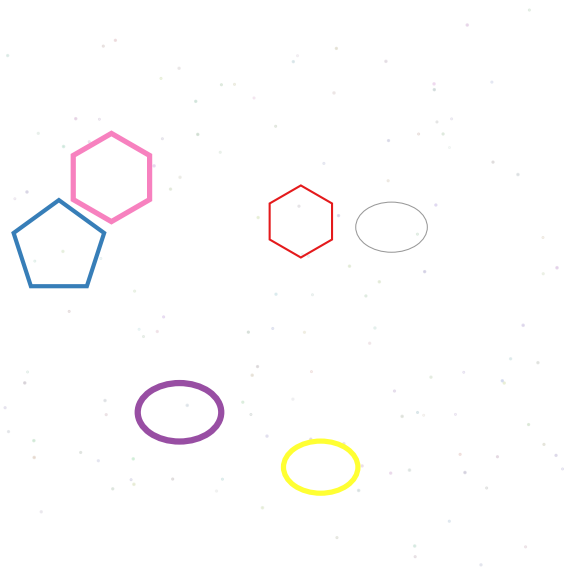[{"shape": "hexagon", "thickness": 1, "radius": 0.31, "center": [0.521, 0.616]}, {"shape": "pentagon", "thickness": 2, "radius": 0.41, "center": [0.102, 0.57]}, {"shape": "oval", "thickness": 3, "radius": 0.36, "center": [0.311, 0.285]}, {"shape": "oval", "thickness": 2.5, "radius": 0.32, "center": [0.555, 0.19]}, {"shape": "hexagon", "thickness": 2.5, "radius": 0.38, "center": [0.193, 0.692]}, {"shape": "oval", "thickness": 0.5, "radius": 0.31, "center": [0.678, 0.606]}]